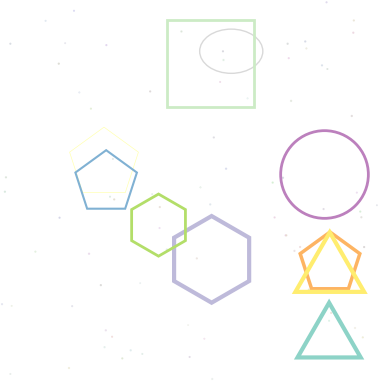[{"shape": "triangle", "thickness": 3, "radius": 0.47, "center": [0.855, 0.119]}, {"shape": "pentagon", "thickness": 0.5, "radius": 0.47, "center": [0.27, 0.576]}, {"shape": "hexagon", "thickness": 3, "radius": 0.56, "center": [0.55, 0.326]}, {"shape": "pentagon", "thickness": 1.5, "radius": 0.42, "center": [0.276, 0.526]}, {"shape": "pentagon", "thickness": 2.5, "radius": 0.41, "center": [0.857, 0.316]}, {"shape": "hexagon", "thickness": 2, "radius": 0.4, "center": [0.412, 0.415]}, {"shape": "oval", "thickness": 1, "radius": 0.41, "center": [0.601, 0.867]}, {"shape": "circle", "thickness": 2, "radius": 0.57, "center": [0.843, 0.547]}, {"shape": "square", "thickness": 2, "radius": 0.57, "center": [0.548, 0.835]}, {"shape": "triangle", "thickness": 3, "radius": 0.52, "center": [0.857, 0.293]}]